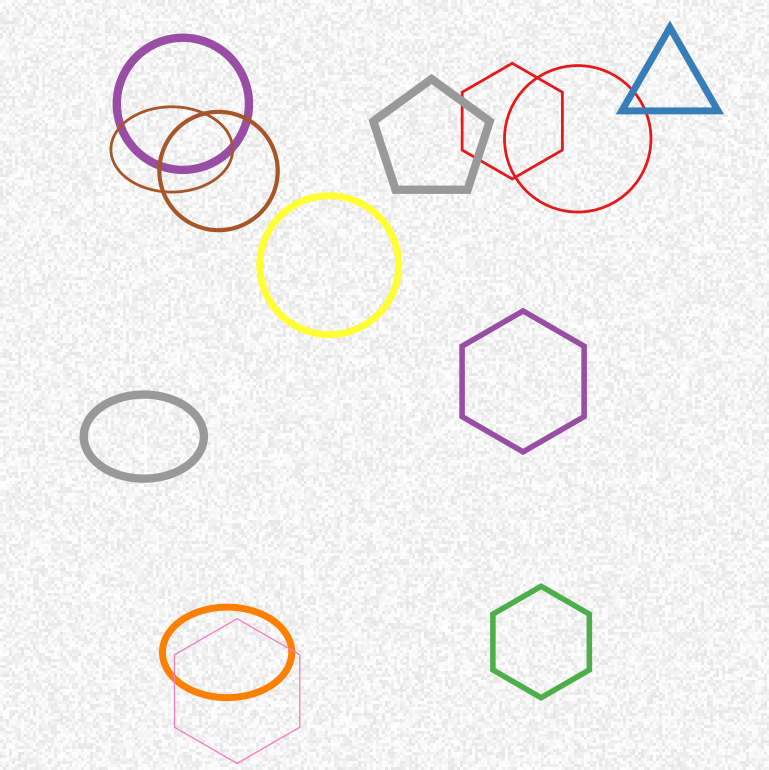[{"shape": "hexagon", "thickness": 1, "radius": 0.38, "center": [0.665, 0.843]}, {"shape": "circle", "thickness": 1, "radius": 0.48, "center": [0.75, 0.82]}, {"shape": "triangle", "thickness": 2.5, "radius": 0.36, "center": [0.87, 0.892]}, {"shape": "hexagon", "thickness": 2, "radius": 0.36, "center": [0.703, 0.166]}, {"shape": "hexagon", "thickness": 2, "radius": 0.46, "center": [0.679, 0.505]}, {"shape": "circle", "thickness": 3, "radius": 0.43, "center": [0.237, 0.865]}, {"shape": "oval", "thickness": 2.5, "radius": 0.42, "center": [0.295, 0.153]}, {"shape": "circle", "thickness": 2.5, "radius": 0.45, "center": [0.428, 0.656]}, {"shape": "circle", "thickness": 1.5, "radius": 0.38, "center": [0.284, 0.778]}, {"shape": "oval", "thickness": 1, "radius": 0.4, "center": [0.223, 0.806]}, {"shape": "hexagon", "thickness": 0.5, "radius": 0.47, "center": [0.308, 0.103]}, {"shape": "pentagon", "thickness": 3, "radius": 0.4, "center": [0.56, 0.818]}, {"shape": "oval", "thickness": 3, "radius": 0.39, "center": [0.187, 0.433]}]